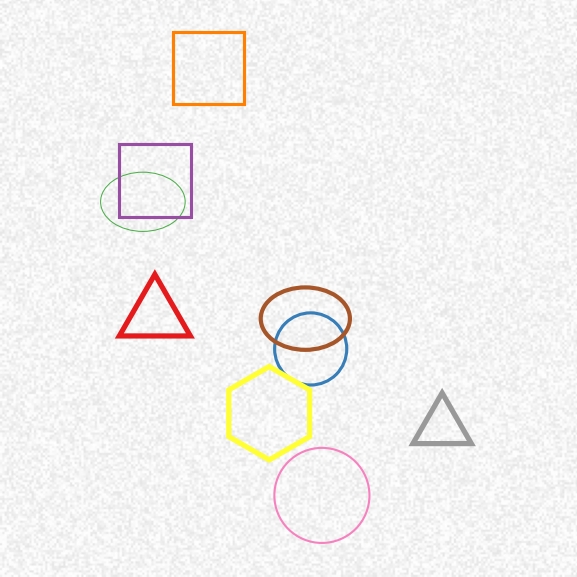[{"shape": "triangle", "thickness": 2.5, "radius": 0.36, "center": [0.268, 0.453]}, {"shape": "circle", "thickness": 1.5, "radius": 0.31, "center": [0.538, 0.395]}, {"shape": "oval", "thickness": 0.5, "radius": 0.37, "center": [0.247, 0.65]}, {"shape": "square", "thickness": 1.5, "radius": 0.31, "center": [0.268, 0.687]}, {"shape": "square", "thickness": 1.5, "radius": 0.31, "center": [0.361, 0.881]}, {"shape": "hexagon", "thickness": 2.5, "radius": 0.4, "center": [0.466, 0.284]}, {"shape": "oval", "thickness": 2, "radius": 0.39, "center": [0.529, 0.447]}, {"shape": "circle", "thickness": 1, "radius": 0.41, "center": [0.557, 0.141]}, {"shape": "triangle", "thickness": 2.5, "radius": 0.29, "center": [0.766, 0.26]}]